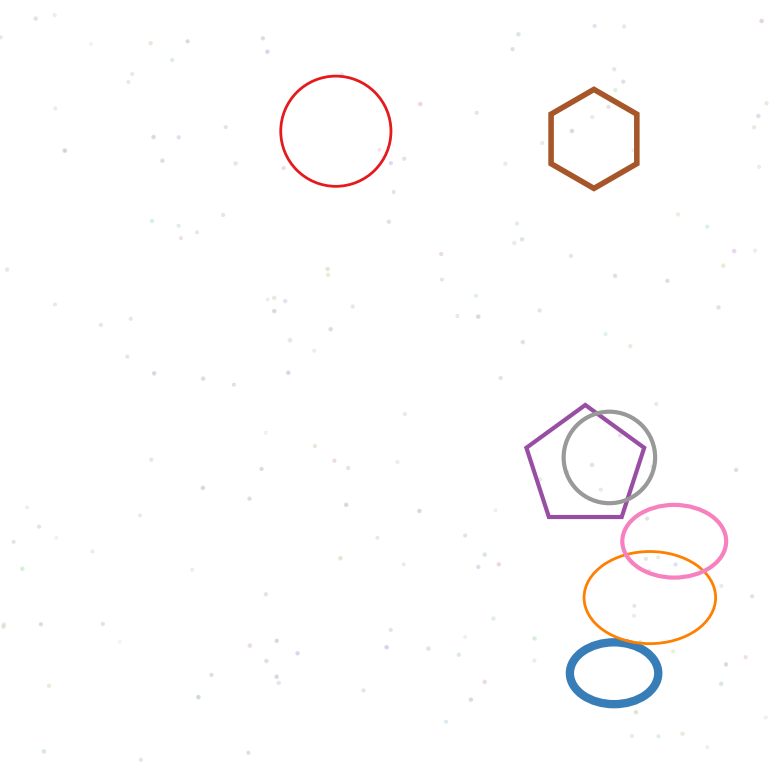[{"shape": "circle", "thickness": 1, "radius": 0.36, "center": [0.436, 0.83]}, {"shape": "oval", "thickness": 3, "radius": 0.29, "center": [0.798, 0.126]}, {"shape": "pentagon", "thickness": 1.5, "radius": 0.4, "center": [0.76, 0.394]}, {"shape": "oval", "thickness": 1, "radius": 0.43, "center": [0.844, 0.224]}, {"shape": "hexagon", "thickness": 2, "radius": 0.32, "center": [0.771, 0.82]}, {"shape": "oval", "thickness": 1.5, "radius": 0.34, "center": [0.876, 0.297]}, {"shape": "circle", "thickness": 1.5, "radius": 0.3, "center": [0.791, 0.406]}]